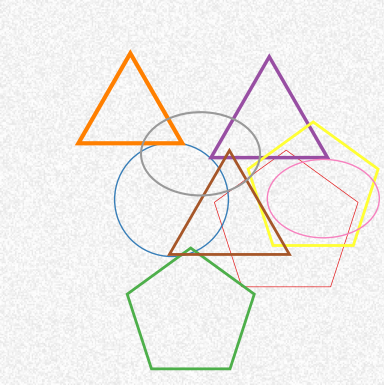[{"shape": "pentagon", "thickness": 0.5, "radius": 0.98, "center": [0.743, 0.414]}, {"shape": "circle", "thickness": 1, "radius": 0.74, "center": [0.445, 0.482]}, {"shape": "pentagon", "thickness": 2, "radius": 0.87, "center": [0.495, 0.182]}, {"shape": "triangle", "thickness": 2.5, "radius": 0.87, "center": [0.699, 0.678]}, {"shape": "triangle", "thickness": 3, "radius": 0.78, "center": [0.338, 0.706]}, {"shape": "pentagon", "thickness": 2, "radius": 0.89, "center": [0.813, 0.506]}, {"shape": "triangle", "thickness": 2, "radius": 0.9, "center": [0.596, 0.429]}, {"shape": "oval", "thickness": 1, "radius": 0.73, "center": [0.84, 0.484]}, {"shape": "oval", "thickness": 1.5, "radius": 0.77, "center": [0.521, 0.6]}]